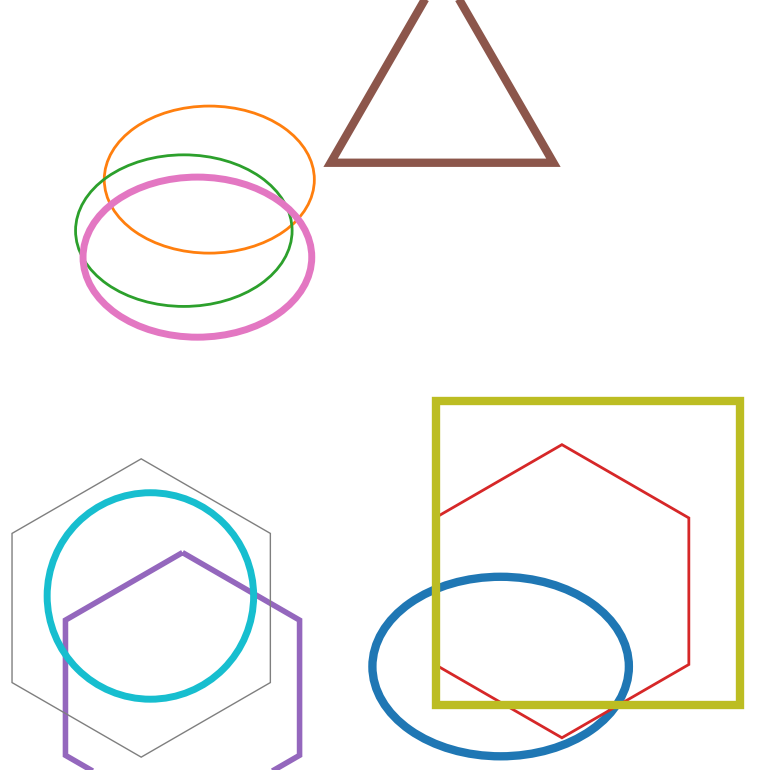[{"shape": "oval", "thickness": 3, "radius": 0.83, "center": [0.65, 0.134]}, {"shape": "oval", "thickness": 1, "radius": 0.68, "center": [0.272, 0.767]}, {"shape": "oval", "thickness": 1, "radius": 0.7, "center": [0.239, 0.7]}, {"shape": "hexagon", "thickness": 1, "radius": 0.95, "center": [0.73, 0.232]}, {"shape": "hexagon", "thickness": 2, "radius": 0.88, "center": [0.237, 0.107]}, {"shape": "triangle", "thickness": 3, "radius": 0.84, "center": [0.574, 0.872]}, {"shape": "oval", "thickness": 2.5, "radius": 0.74, "center": [0.256, 0.666]}, {"shape": "hexagon", "thickness": 0.5, "radius": 0.97, "center": [0.183, 0.21]}, {"shape": "square", "thickness": 3, "radius": 0.99, "center": [0.764, 0.282]}, {"shape": "circle", "thickness": 2.5, "radius": 0.67, "center": [0.195, 0.226]}]